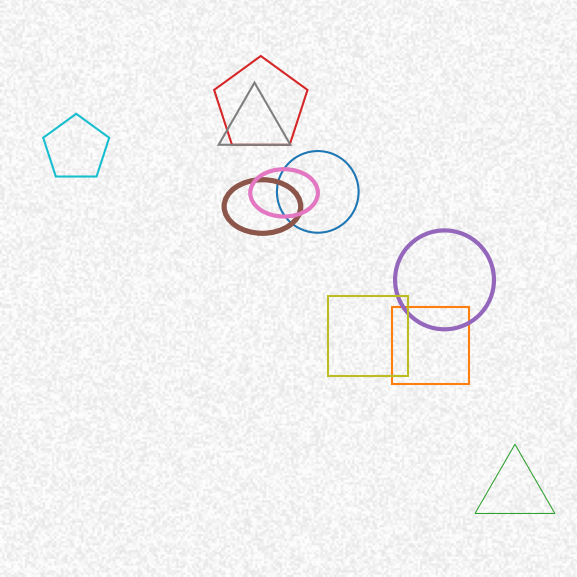[{"shape": "circle", "thickness": 1, "radius": 0.35, "center": [0.55, 0.667]}, {"shape": "square", "thickness": 1, "radius": 0.33, "center": [0.746, 0.401]}, {"shape": "triangle", "thickness": 0.5, "radius": 0.4, "center": [0.892, 0.15]}, {"shape": "pentagon", "thickness": 1, "radius": 0.43, "center": [0.452, 0.817]}, {"shape": "circle", "thickness": 2, "radius": 0.43, "center": [0.77, 0.515]}, {"shape": "oval", "thickness": 2.5, "radius": 0.33, "center": [0.454, 0.642]}, {"shape": "oval", "thickness": 2, "radius": 0.29, "center": [0.492, 0.665]}, {"shape": "triangle", "thickness": 1, "radius": 0.36, "center": [0.441, 0.784]}, {"shape": "square", "thickness": 1, "radius": 0.35, "center": [0.638, 0.418]}, {"shape": "pentagon", "thickness": 1, "radius": 0.3, "center": [0.132, 0.742]}]